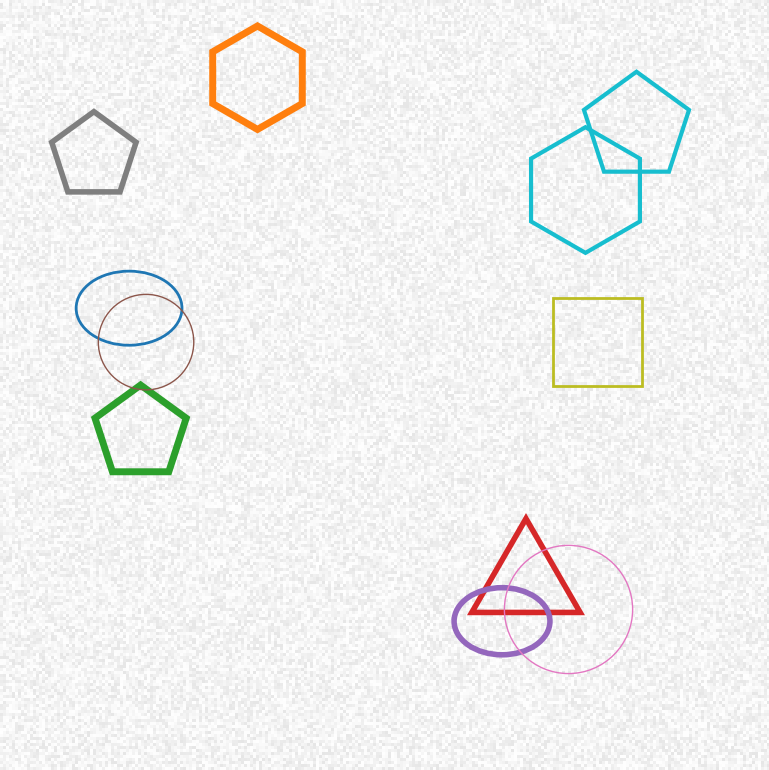[{"shape": "oval", "thickness": 1, "radius": 0.34, "center": [0.168, 0.6]}, {"shape": "hexagon", "thickness": 2.5, "radius": 0.34, "center": [0.334, 0.899]}, {"shape": "pentagon", "thickness": 2.5, "radius": 0.31, "center": [0.183, 0.438]}, {"shape": "triangle", "thickness": 2, "radius": 0.41, "center": [0.683, 0.245]}, {"shape": "oval", "thickness": 2, "radius": 0.31, "center": [0.652, 0.193]}, {"shape": "circle", "thickness": 0.5, "radius": 0.31, "center": [0.19, 0.556]}, {"shape": "circle", "thickness": 0.5, "radius": 0.42, "center": [0.738, 0.208]}, {"shape": "pentagon", "thickness": 2, "radius": 0.29, "center": [0.122, 0.797]}, {"shape": "square", "thickness": 1, "radius": 0.29, "center": [0.776, 0.556]}, {"shape": "hexagon", "thickness": 1.5, "radius": 0.41, "center": [0.76, 0.753]}, {"shape": "pentagon", "thickness": 1.5, "radius": 0.36, "center": [0.827, 0.835]}]